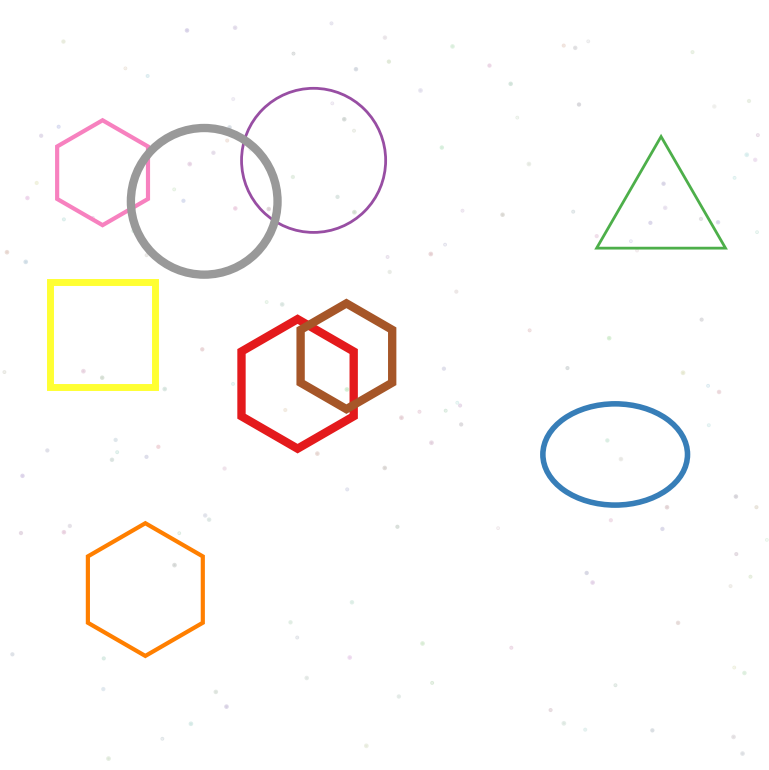[{"shape": "hexagon", "thickness": 3, "radius": 0.42, "center": [0.386, 0.501]}, {"shape": "oval", "thickness": 2, "radius": 0.47, "center": [0.799, 0.41]}, {"shape": "triangle", "thickness": 1, "radius": 0.48, "center": [0.859, 0.726]}, {"shape": "circle", "thickness": 1, "radius": 0.47, "center": [0.407, 0.792]}, {"shape": "hexagon", "thickness": 1.5, "radius": 0.43, "center": [0.189, 0.234]}, {"shape": "square", "thickness": 2.5, "radius": 0.34, "center": [0.133, 0.565]}, {"shape": "hexagon", "thickness": 3, "radius": 0.34, "center": [0.45, 0.537]}, {"shape": "hexagon", "thickness": 1.5, "radius": 0.34, "center": [0.133, 0.776]}, {"shape": "circle", "thickness": 3, "radius": 0.48, "center": [0.265, 0.739]}]